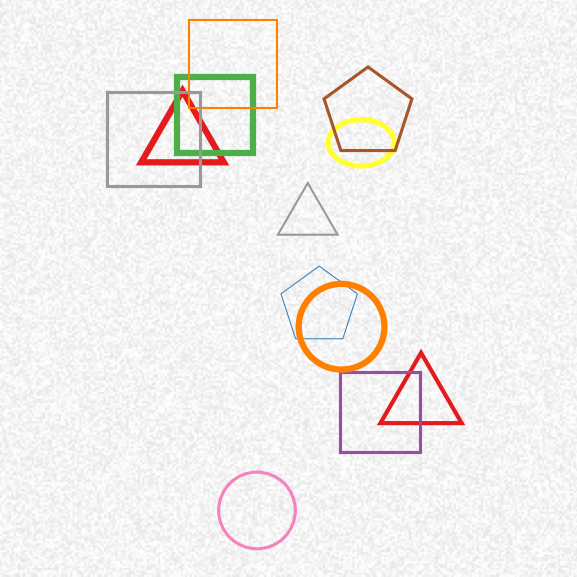[{"shape": "triangle", "thickness": 3, "radius": 0.41, "center": [0.316, 0.759]}, {"shape": "triangle", "thickness": 2, "radius": 0.41, "center": [0.729, 0.307]}, {"shape": "pentagon", "thickness": 0.5, "radius": 0.35, "center": [0.553, 0.469]}, {"shape": "square", "thickness": 3, "radius": 0.33, "center": [0.373, 0.8]}, {"shape": "square", "thickness": 1.5, "radius": 0.34, "center": [0.658, 0.285]}, {"shape": "square", "thickness": 1, "radius": 0.38, "center": [0.403, 0.888]}, {"shape": "circle", "thickness": 3, "radius": 0.37, "center": [0.591, 0.433]}, {"shape": "oval", "thickness": 2.5, "radius": 0.29, "center": [0.626, 0.752]}, {"shape": "pentagon", "thickness": 1.5, "radius": 0.4, "center": [0.637, 0.803]}, {"shape": "circle", "thickness": 1.5, "radius": 0.33, "center": [0.445, 0.115]}, {"shape": "triangle", "thickness": 1, "radius": 0.3, "center": [0.533, 0.623]}, {"shape": "square", "thickness": 1.5, "radius": 0.41, "center": [0.266, 0.758]}]